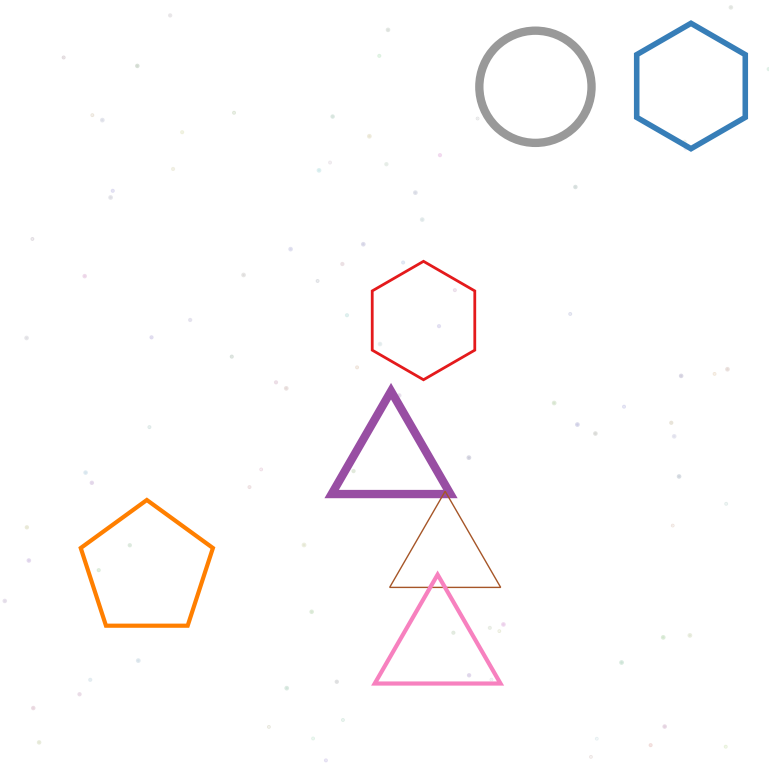[{"shape": "hexagon", "thickness": 1, "radius": 0.38, "center": [0.55, 0.584]}, {"shape": "hexagon", "thickness": 2, "radius": 0.41, "center": [0.897, 0.888]}, {"shape": "triangle", "thickness": 3, "radius": 0.45, "center": [0.508, 0.403]}, {"shape": "pentagon", "thickness": 1.5, "radius": 0.45, "center": [0.191, 0.26]}, {"shape": "triangle", "thickness": 0.5, "radius": 0.42, "center": [0.578, 0.279]}, {"shape": "triangle", "thickness": 1.5, "radius": 0.47, "center": [0.568, 0.159]}, {"shape": "circle", "thickness": 3, "radius": 0.36, "center": [0.695, 0.887]}]